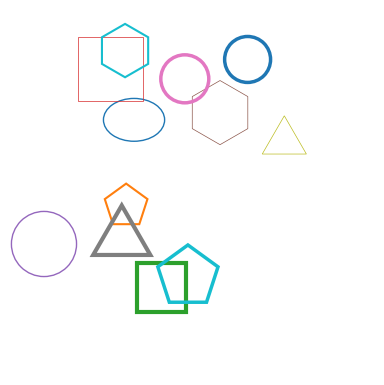[{"shape": "oval", "thickness": 1, "radius": 0.4, "center": [0.348, 0.689]}, {"shape": "circle", "thickness": 2.5, "radius": 0.3, "center": [0.643, 0.846]}, {"shape": "pentagon", "thickness": 1.5, "radius": 0.29, "center": [0.328, 0.465]}, {"shape": "square", "thickness": 3, "radius": 0.32, "center": [0.42, 0.253]}, {"shape": "square", "thickness": 0.5, "radius": 0.42, "center": [0.287, 0.821]}, {"shape": "circle", "thickness": 1, "radius": 0.42, "center": [0.114, 0.366]}, {"shape": "hexagon", "thickness": 0.5, "radius": 0.42, "center": [0.572, 0.708]}, {"shape": "circle", "thickness": 2.5, "radius": 0.31, "center": [0.48, 0.795]}, {"shape": "triangle", "thickness": 3, "radius": 0.43, "center": [0.316, 0.381]}, {"shape": "triangle", "thickness": 0.5, "radius": 0.33, "center": [0.738, 0.633]}, {"shape": "pentagon", "thickness": 2.5, "radius": 0.41, "center": [0.488, 0.281]}, {"shape": "hexagon", "thickness": 1.5, "radius": 0.35, "center": [0.325, 0.869]}]